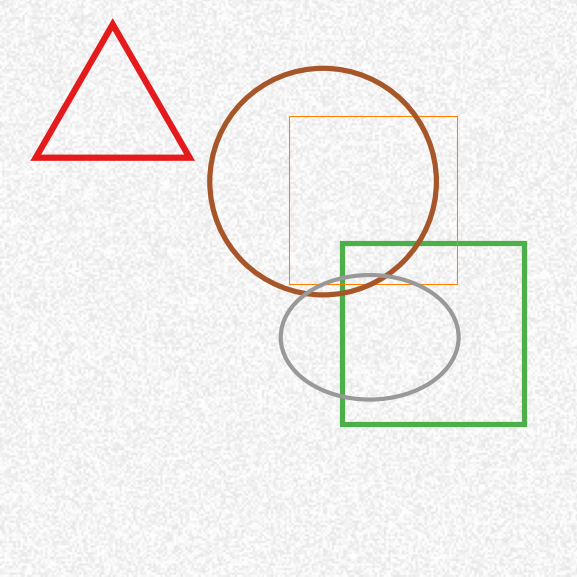[{"shape": "triangle", "thickness": 3, "radius": 0.77, "center": [0.195, 0.803]}, {"shape": "square", "thickness": 2.5, "radius": 0.78, "center": [0.75, 0.422]}, {"shape": "square", "thickness": 0.5, "radius": 0.73, "center": [0.646, 0.653]}, {"shape": "circle", "thickness": 2.5, "radius": 0.98, "center": [0.559, 0.685]}, {"shape": "oval", "thickness": 2, "radius": 0.77, "center": [0.64, 0.415]}]